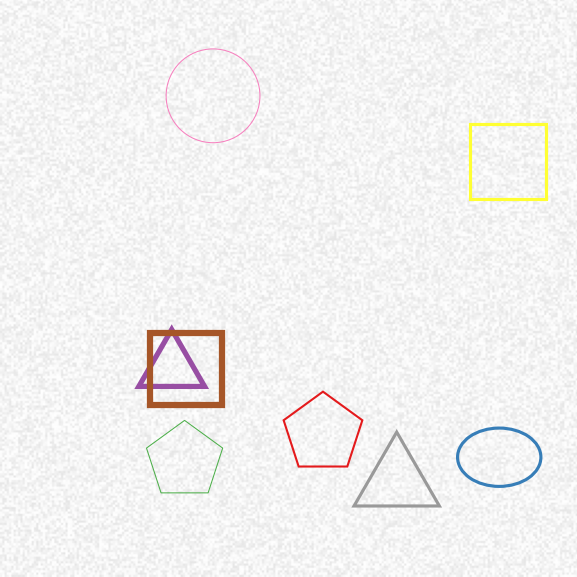[{"shape": "pentagon", "thickness": 1, "radius": 0.36, "center": [0.559, 0.249]}, {"shape": "oval", "thickness": 1.5, "radius": 0.36, "center": [0.864, 0.207]}, {"shape": "pentagon", "thickness": 0.5, "radius": 0.35, "center": [0.32, 0.202]}, {"shape": "triangle", "thickness": 2.5, "radius": 0.33, "center": [0.297, 0.363]}, {"shape": "square", "thickness": 1.5, "radius": 0.33, "center": [0.879, 0.72]}, {"shape": "square", "thickness": 3, "radius": 0.31, "center": [0.322, 0.36]}, {"shape": "circle", "thickness": 0.5, "radius": 0.41, "center": [0.369, 0.833]}, {"shape": "triangle", "thickness": 1.5, "radius": 0.43, "center": [0.687, 0.166]}]